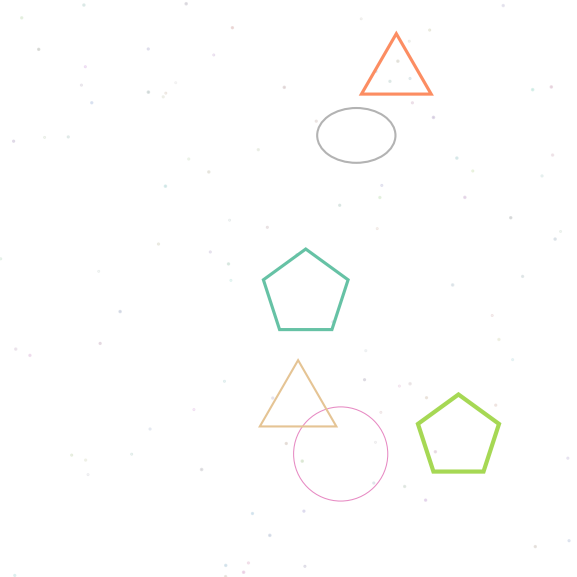[{"shape": "pentagon", "thickness": 1.5, "radius": 0.39, "center": [0.529, 0.491]}, {"shape": "triangle", "thickness": 1.5, "radius": 0.35, "center": [0.686, 0.871]}, {"shape": "circle", "thickness": 0.5, "radius": 0.41, "center": [0.59, 0.213]}, {"shape": "pentagon", "thickness": 2, "radius": 0.37, "center": [0.794, 0.242]}, {"shape": "triangle", "thickness": 1, "radius": 0.38, "center": [0.516, 0.299]}, {"shape": "oval", "thickness": 1, "radius": 0.34, "center": [0.617, 0.765]}]